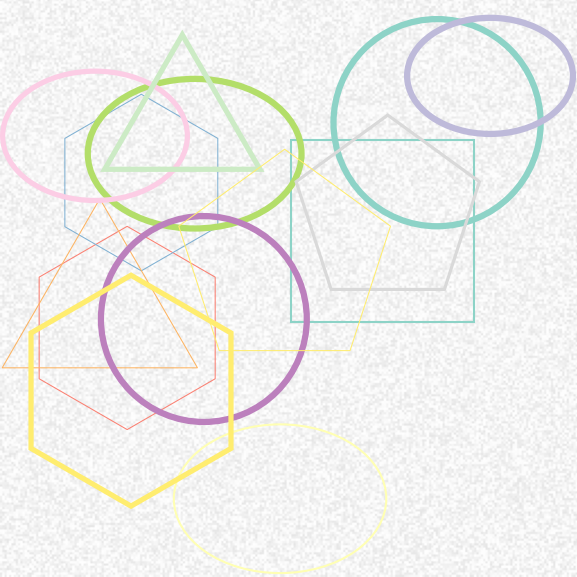[{"shape": "square", "thickness": 1, "radius": 0.79, "center": [0.662, 0.599]}, {"shape": "circle", "thickness": 3, "radius": 0.9, "center": [0.757, 0.787]}, {"shape": "oval", "thickness": 1, "radius": 0.92, "center": [0.485, 0.136]}, {"shape": "oval", "thickness": 3, "radius": 0.72, "center": [0.849, 0.868]}, {"shape": "hexagon", "thickness": 0.5, "radius": 0.88, "center": [0.22, 0.431]}, {"shape": "hexagon", "thickness": 0.5, "radius": 0.76, "center": [0.245, 0.683]}, {"shape": "triangle", "thickness": 0.5, "radius": 0.98, "center": [0.173, 0.46]}, {"shape": "oval", "thickness": 3, "radius": 0.93, "center": [0.337, 0.733]}, {"shape": "oval", "thickness": 2.5, "radius": 0.8, "center": [0.165, 0.764]}, {"shape": "pentagon", "thickness": 1.5, "radius": 0.83, "center": [0.671, 0.633]}, {"shape": "circle", "thickness": 3, "radius": 0.89, "center": [0.353, 0.447]}, {"shape": "triangle", "thickness": 2.5, "radius": 0.78, "center": [0.316, 0.784]}, {"shape": "pentagon", "thickness": 0.5, "radius": 0.96, "center": [0.493, 0.548]}, {"shape": "hexagon", "thickness": 2.5, "radius": 1.0, "center": [0.227, 0.323]}]